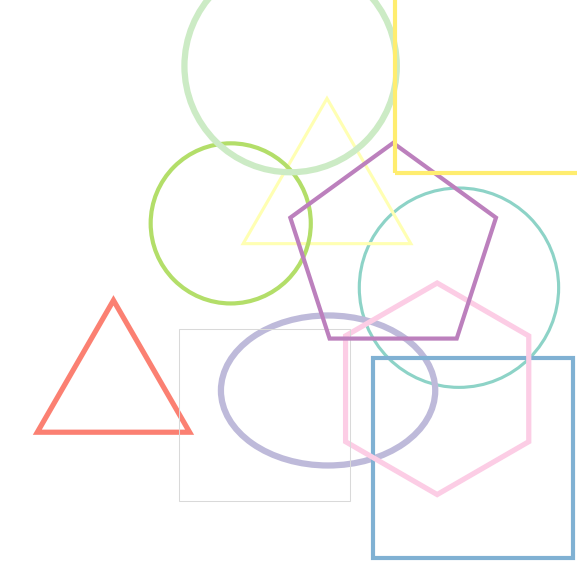[{"shape": "circle", "thickness": 1.5, "radius": 0.86, "center": [0.795, 0.501]}, {"shape": "triangle", "thickness": 1.5, "radius": 0.84, "center": [0.566, 0.661]}, {"shape": "oval", "thickness": 3, "radius": 0.93, "center": [0.568, 0.323]}, {"shape": "triangle", "thickness": 2.5, "radius": 0.76, "center": [0.196, 0.327]}, {"shape": "square", "thickness": 2, "radius": 0.87, "center": [0.82, 0.207]}, {"shape": "circle", "thickness": 2, "radius": 0.69, "center": [0.4, 0.612]}, {"shape": "hexagon", "thickness": 2.5, "radius": 0.92, "center": [0.757, 0.326]}, {"shape": "square", "thickness": 0.5, "radius": 0.74, "center": [0.458, 0.28]}, {"shape": "pentagon", "thickness": 2, "radius": 0.94, "center": [0.681, 0.564]}, {"shape": "circle", "thickness": 3, "radius": 0.92, "center": [0.503, 0.885]}, {"shape": "square", "thickness": 2, "radius": 0.98, "center": [0.879, 0.895]}]